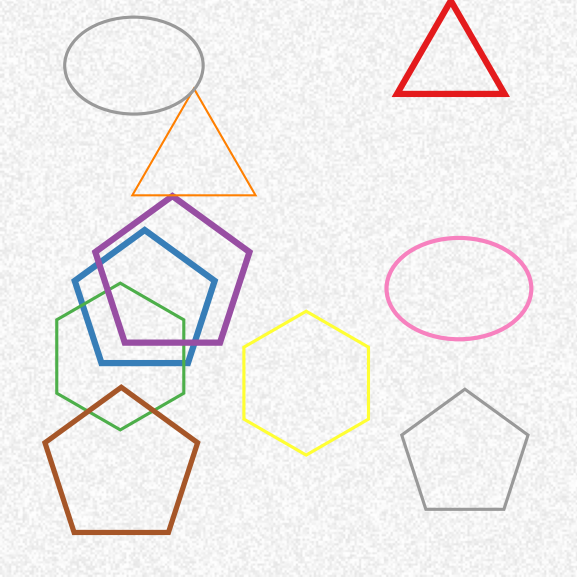[{"shape": "triangle", "thickness": 3, "radius": 0.54, "center": [0.781, 0.89]}, {"shape": "pentagon", "thickness": 3, "radius": 0.64, "center": [0.251, 0.473]}, {"shape": "hexagon", "thickness": 1.5, "radius": 0.64, "center": [0.208, 0.382]}, {"shape": "pentagon", "thickness": 3, "radius": 0.7, "center": [0.299, 0.519]}, {"shape": "triangle", "thickness": 1, "radius": 0.62, "center": [0.336, 0.723]}, {"shape": "hexagon", "thickness": 1.5, "radius": 0.62, "center": [0.53, 0.336]}, {"shape": "pentagon", "thickness": 2.5, "radius": 0.69, "center": [0.21, 0.19]}, {"shape": "oval", "thickness": 2, "radius": 0.63, "center": [0.795, 0.499]}, {"shape": "oval", "thickness": 1.5, "radius": 0.6, "center": [0.232, 0.886]}, {"shape": "pentagon", "thickness": 1.5, "radius": 0.57, "center": [0.805, 0.21]}]